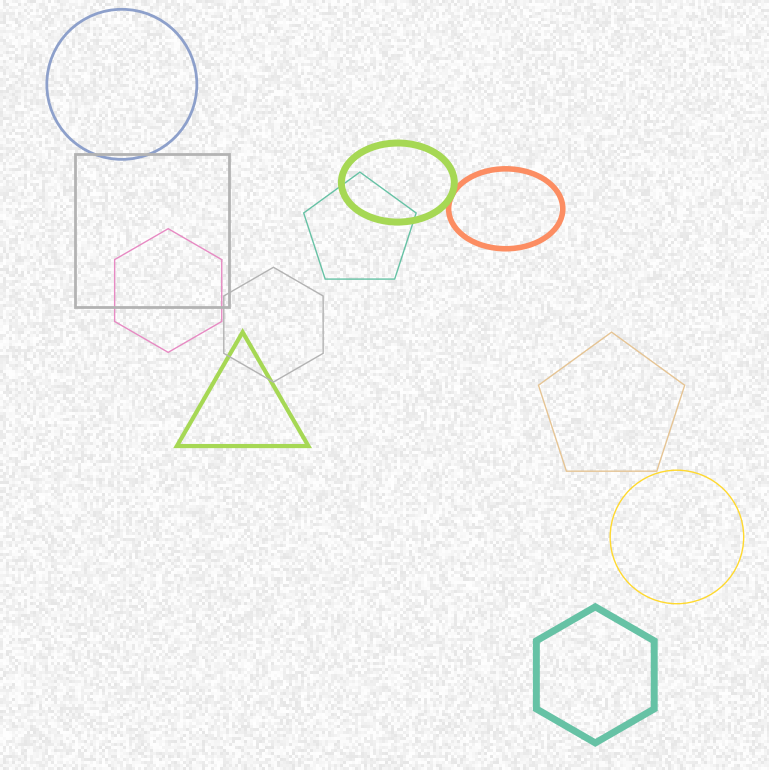[{"shape": "pentagon", "thickness": 0.5, "radius": 0.38, "center": [0.467, 0.7]}, {"shape": "hexagon", "thickness": 2.5, "radius": 0.44, "center": [0.773, 0.124]}, {"shape": "oval", "thickness": 2, "radius": 0.37, "center": [0.657, 0.729]}, {"shape": "circle", "thickness": 1, "radius": 0.49, "center": [0.158, 0.89]}, {"shape": "hexagon", "thickness": 0.5, "radius": 0.4, "center": [0.218, 0.623]}, {"shape": "oval", "thickness": 2.5, "radius": 0.37, "center": [0.517, 0.763]}, {"shape": "triangle", "thickness": 1.5, "radius": 0.49, "center": [0.315, 0.47]}, {"shape": "circle", "thickness": 0.5, "radius": 0.43, "center": [0.879, 0.303]}, {"shape": "pentagon", "thickness": 0.5, "radius": 0.5, "center": [0.794, 0.469]}, {"shape": "hexagon", "thickness": 0.5, "radius": 0.37, "center": [0.355, 0.578]}, {"shape": "square", "thickness": 1, "radius": 0.5, "center": [0.198, 0.701]}]